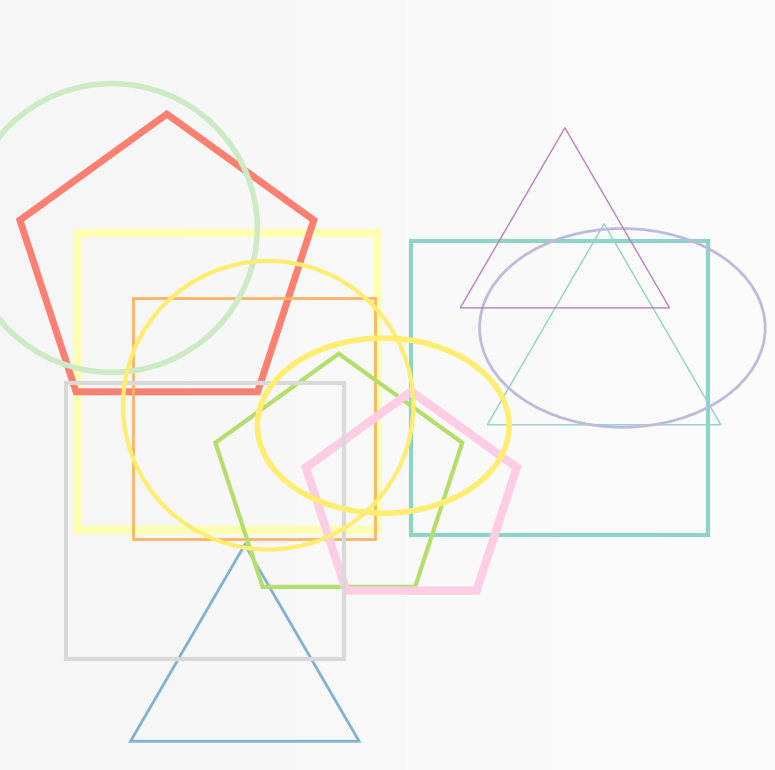[{"shape": "triangle", "thickness": 0.5, "radius": 0.87, "center": [0.779, 0.535]}, {"shape": "square", "thickness": 1.5, "radius": 0.96, "center": [0.722, 0.496]}, {"shape": "square", "thickness": 3, "radius": 0.97, "center": [0.293, 0.505]}, {"shape": "oval", "thickness": 1, "radius": 0.92, "center": [0.803, 0.574]}, {"shape": "pentagon", "thickness": 2.5, "radius": 1.0, "center": [0.215, 0.652]}, {"shape": "triangle", "thickness": 1, "radius": 0.85, "center": [0.316, 0.122]}, {"shape": "square", "thickness": 1, "radius": 0.78, "center": [0.328, 0.456]}, {"shape": "pentagon", "thickness": 1.5, "radius": 0.84, "center": [0.437, 0.373]}, {"shape": "pentagon", "thickness": 3, "radius": 0.72, "center": [0.531, 0.349]}, {"shape": "square", "thickness": 1.5, "radius": 0.9, "center": [0.265, 0.323]}, {"shape": "triangle", "thickness": 0.5, "radius": 0.78, "center": [0.729, 0.678]}, {"shape": "circle", "thickness": 2, "radius": 0.94, "center": [0.144, 0.704]}, {"shape": "oval", "thickness": 2, "radius": 0.81, "center": [0.495, 0.447]}, {"shape": "circle", "thickness": 1.5, "radius": 0.94, "center": [0.346, 0.474]}]